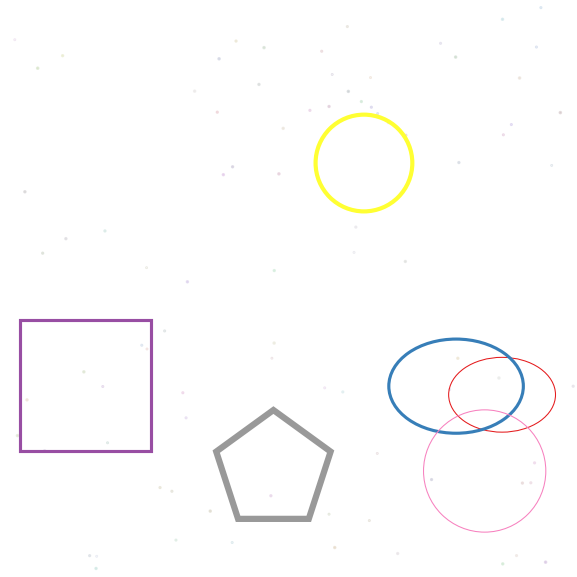[{"shape": "oval", "thickness": 0.5, "radius": 0.46, "center": [0.869, 0.316]}, {"shape": "oval", "thickness": 1.5, "radius": 0.58, "center": [0.79, 0.33]}, {"shape": "square", "thickness": 1.5, "radius": 0.57, "center": [0.148, 0.332]}, {"shape": "circle", "thickness": 2, "radius": 0.42, "center": [0.63, 0.717]}, {"shape": "circle", "thickness": 0.5, "radius": 0.53, "center": [0.839, 0.184]}, {"shape": "pentagon", "thickness": 3, "radius": 0.52, "center": [0.473, 0.185]}]